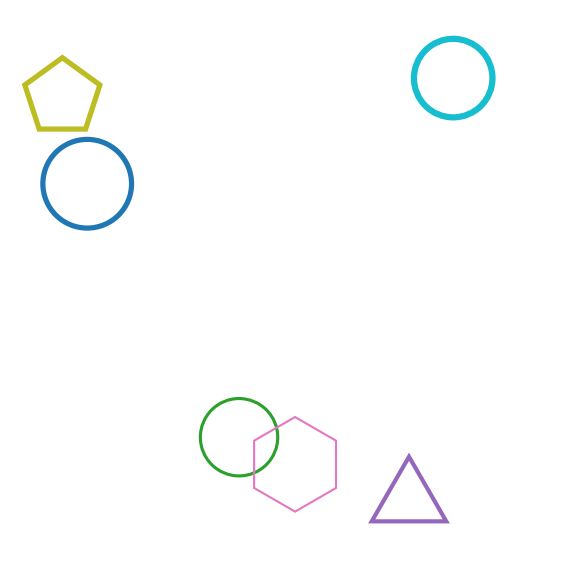[{"shape": "circle", "thickness": 2.5, "radius": 0.38, "center": [0.151, 0.681]}, {"shape": "circle", "thickness": 1.5, "radius": 0.33, "center": [0.414, 0.242]}, {"shape": "triangle", "thickness": 2, "radius": 0.37, "center": [0.708, 0.134]}, {"shape": "hexagon", "thickness": 1, "radius": 0.41, "center": [0.511, 0.195]}, {"shape": "pentagon", "thickness": 2.5, "radius": 0.34, "center": [0.108, 0.831]}, {"shape": "circle", "thickness": 3, "radius": 0.34, "center": [0.785, 0.864]}]